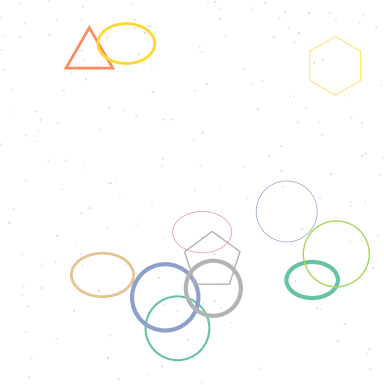[{"shape": "circle", "thickness": 1.5, "radius": 0.41, "center": [0.461, 0.147]}, {"shape": "oval", "thickness": 3, "radius": 0.33, "center": [0.811, 0.273]}, {"shape": "triangle", "thickness": 2, "radius": 0.35, "center": [0.232, 0.858]}, {"shape": "circle", "thickness": 0.5, "radius": 0.4, "center": [0.745, 0.451]}, {"shape": "circle", "thickness": 3, "radius": 0.43, "center": [0.429, 0.228]}, {"shape": "oval", "thickness": 0.5, "radius": 0.38, "center": [0.525, 0.397]}, {"shape": "circle", "thickness": 1, "radius": 0.43, "center": [0.874, 0.341]}, {"shape": "hexagon", "thickness": 0.5, "radius": 0.38, "center": [0.871, 0.829]}, {"shape": "oval", "thickness": 2, "radius": 0.37, "center": [0.328, 0.887]}, {"shape": "oval", "thickness": 2, "radius": 0.4, "center": [0.266, 0.286]}, {"shape": "circle", "thickness": 3, "radius": 0.36, "center": [0.554, 0.251]}, {"shape": "pentagon", "thickness": 1, "radius": 0.38, "center": [0.551, 0.323]}]